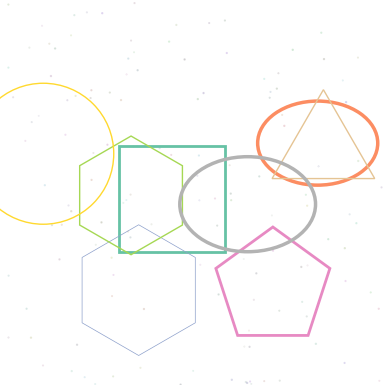[{"shape": "square", "thickness": 2, "radius": 0.69, "center": [0.448, 0.483]}, {"shape": "oval", "thickness": 2.5, "radius": 0.78, "center": [0.825, 0.628]}, {"shape": "hexagon", "thickness": 0.5, "radius": 0.85, "center": [0.36, 0.246]}, {"shape": "pentagon", "thickness": 2, "radius": 0.78, "center": [0.709, 0.255]}, {"shape": "hexagon", "thickness": 1, "radius": 0.77, "center": [0.34, 0.493]}, {"shape": "circle", "thickness": 1, "radius": 0.92, "center": [0.112, 0.601]}, {"shape": "triangle", "thickness": 1, "radius": 0.77, "center": [0.84, 0.613]}, {"shape": "oval", "thickness": 2.5, "radius": 0.88, "center": [0.643, 0.47]}]